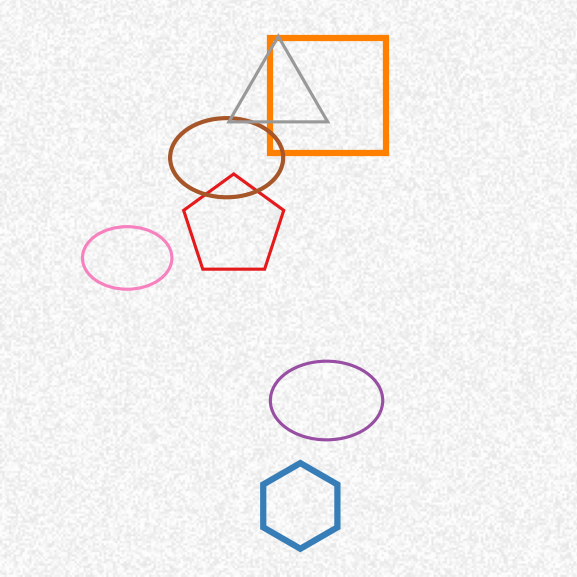[{"shape": "pentagon", "thickness": 1.5, "radius": 0.46, "center": [0.405, 0.607]}, {"shape": "hexagon", "thickness": 3, "radius": 0.37, "center": [0.52, 0.123]}, {"shape": "oval", "thickness": 1.5, "radius": 0.49, "center": [0.565, 0.306]}, {"shape": "square", "thickness": 3, "radius": 0.5, "center": [0.568, 0.834]}, {"shape": "oval", "thickness": 2, "radius": 0.49, "center": [0.392, 0.726]}, {"shape": "oval", "thickness": 1.5, "radius": 0.39, "center": [0.22, 0.552]}, {"shape": "triangle", "thickness": 1.5, "radius": 0.49, "center": [0.482, 0.837]}]